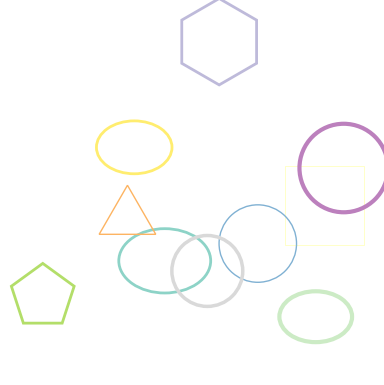[{"shape": "oval", "thickness": 2, "radius": 0.6, "center": [0.428, 0.323]}, {"shape": "square", "thickness": 0.5, "radius": 0.51, "center": [0.843, 0.466]}, {"shape": "hexagon", "thickness": 2, "radius": 0.56, "center": [0.569, 0.892]}, {"shape": "circle", "thickness": 1, "radius": 0.5, "center": [0.67, 0.367]}, {"shape": "triangle", "thickness": 1, "radius": 0.42, "center": [0.331, 0.434]}, {"shape": "pentagon", "thickness": 2, "radius": 0.43, "center": [0.111, 0.23]}, {"shape": "circle", "thickness": 2.5, "radius": 0.46, "center": [0.538, 0.296]}, {"shape": "circle", "thickness": 3, "radius": 0.57, "center": [0.893, 0.564]}, {"shape": "oval", "thickness": 3, "radius": 0.47, "center": [0.82, 0.177]}, {"shape": "oval", "thickness": 2, "radius": 0.49, "center": [0.349, 0.617]}]